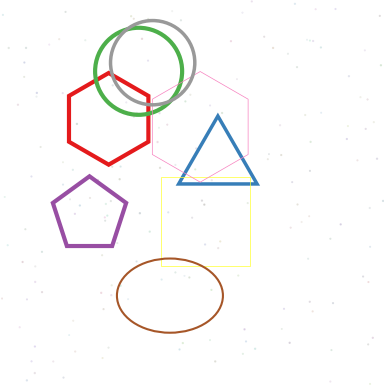[{"shape": "hexagon", "thickness": 3, "radius": 0.6, "center": [0.282, 0.691]}, {"shape": "triangle", "thickness": 2.5, "radius": 0.59, "center": [0.566, 0.581]}, {"shape": "circle", "thickness": 3, "radius": 0.57, "center": [0.36, 0.815]}, {"shape": "pentagon", "thickness": 3, "radius": 0.5, "center": [0.232, 0.442]}, {"shape": "square", "thickness": 0.5, "radius": 0.58, "center": [0.533, 0.423]}, {"shape": "oval", "thickness": 1.5, "radius": 0.69, "center": [0.441, 0.232]}, {"shape": "hexagon", "thickness": 0.5, "radius": 0.72, "center": [0.52, 0.671]}, {"shape": "circle", "thickness": 2.5, "radius": 0.55, "center": [0.397, 0.837]}]